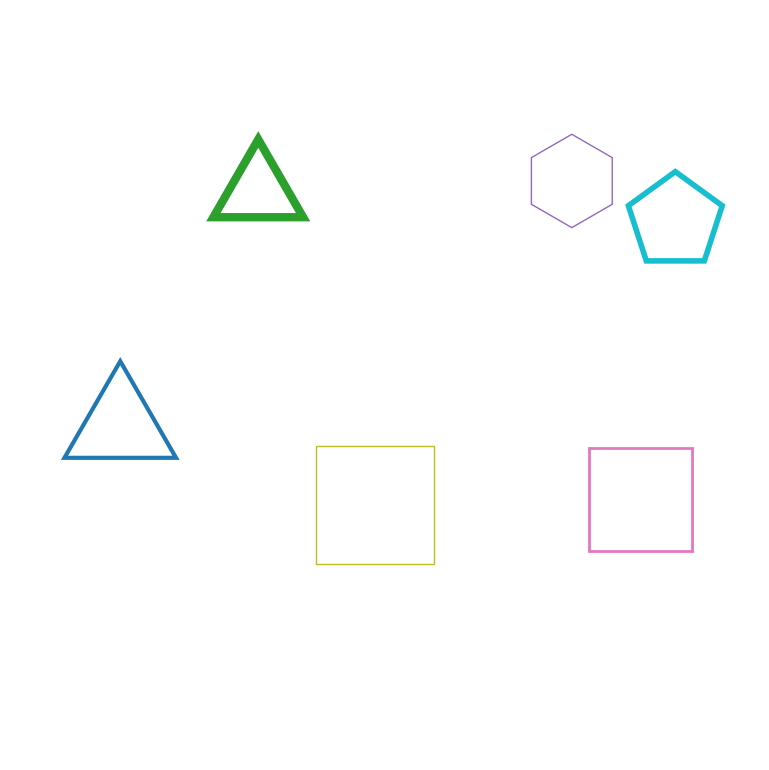[{"shape": "triangle", "thickness": 1.5, "radius": 0.42, "center": [0.156, 0.447]}, {"shape": "triangle", "thickness": 3, "radius": 0.34, "center": [0.335, 0.752]}, {"shape": "hexagon", "thickness": 0.5, "radius": 0.3, "center": [0.743, 0.765]}, {"shape": "square", "thickness": 1, "radius": 0.33, "center": [0.832, 0.351]}, {"shape": "square", "thickness": 0.5, "radius": 0.38, "center": [0.487, 0.344]}, {"shape": "pentagon", "thickness": 2, "radius": 0.32, "center": [0.877, 0.713]}]